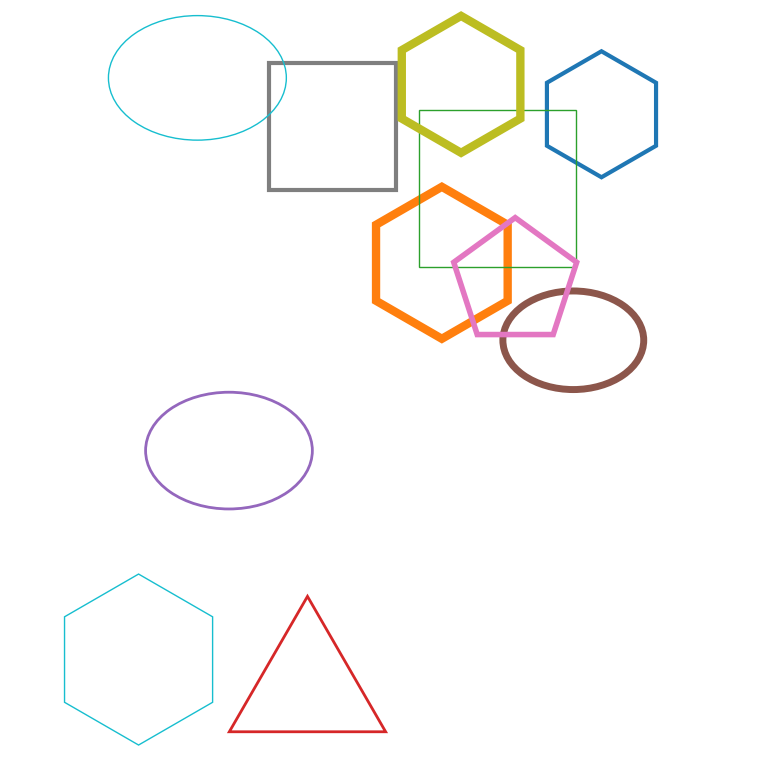[{"shape": "hexagon", "thickness": 1.5, "radius": 0.41, "center": [0.781, 0.852]}, {"shape": "hexagon", "thickness": 3, "radius": 0.49, "center": [0.574, 0.659]}, {"shape": "square", "thickness": 0.5, "radius": 0.51, "center": [0.646, 0.755]}, {"shape": "triangle", "thickness": 1, "radius": 0.59, "center": [0.399, 0.108]}, {"shape": "oval", "thickness": 1, "radius": 0.54, "center": [0.297, 0.415]}, {"shape": "oval", "thickness": 2.5, "radius": 0.46, "center": [0.745, 0.558]}, {"shape": "pentagon", "thickness": 2, "radius": 0.42, "center": [0.669, 0.633]}, {"shape": "square", "thickness": 1.5, "radius": 0.41, "center": [0.432, 0.836]}, {"shape": "hexagon", "thickness": 3, "radius": 0.44, "center": [0.599, 0.89]}, {"shape": "hexagon", "thickness": 0.5, "radius": 0.56, "center": [0.18, 0.143]}, {"shape": "oval", "thickness": 0.5, "radius": 0.58, "center": [0.256, 0.899]}]